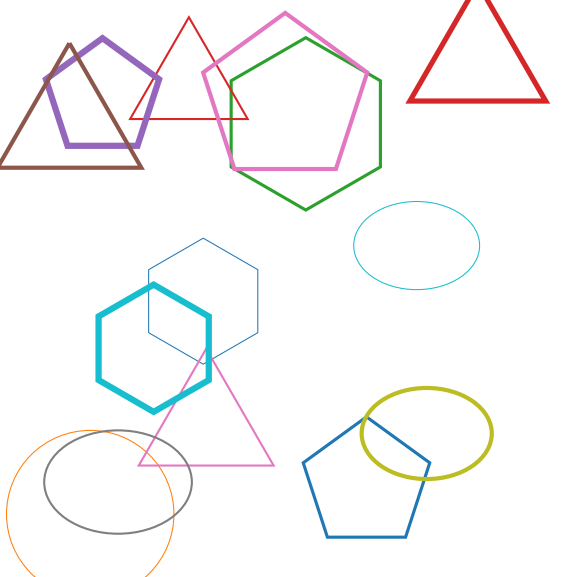[{"shape": "hexagon", "thickness": 0.5, "radius": 0.55, "center": [0.352, 0.478]}, {"shape": "pentagon", "thickness": 1.5, "radius": 0.58, "center": [0.635, 0.162]}, {"shape": "circle", "thickness": 0.5, "radius": 0.72, "center": [0.156, 0.109]}, {"shape": "hexagon", "thickness": 1.5, "radius": 0.75, "center": [0.529, 0.785]}, {"shape": "triangle", "thickness": 2.5, "radius": 0.68, "center": [0.827, 0.892]}, {"shape": "triangle", "thickness": 1, "radius": 0.59, "center": [0.327, 0.852]}, {"shape": "pentagon", "thickness": 3, "radius": 0.52, "center": [0.178, 0.83]}, {"shape": "triangle", "thickness": 2, "radius": 0.72, "center": [0.12, 0.781]}, {"shape": "triangle", "thickness": 1, "radius": 0.67, "center": [0.357, 0.26]}, {"shape": "pentagon", "thickness": 2, "radius": 0.75, "center": [0.494, 0.827]}, {"shape": "oval", "thickness": 1, "radius": 0.64, "center": [0.204, 0.164]}, {"shape": "oval", "thickness": 2, "radius": 0.56, "center": [0.739, 0.248]}, {"shape": "oval", "thickness": 0.5, "radius": 0.55, "center": [0.721, 0.574]}, {"shape": "hexagon", "thickness": 3, "radius": 0.55, "center": [0.266, 0.396]}]